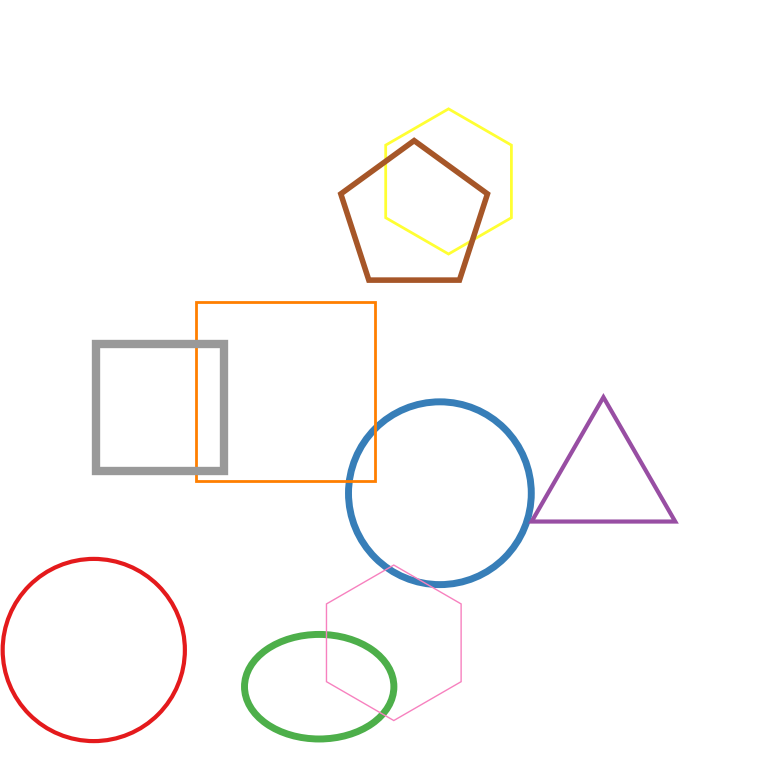[{"shape": "circle", "thickness": 1.5, "radius": 0.59, "center": [0.122, 0.156]}, {"shape": "circle", "thickness": 2.5, "radius": 0.59, "center": [0.571, 0.359]}, {"shape": "oval", "thickness": 2.5, "radius": 0.48, "center": [0.415, 0.108]}, {"shape": "triangle", "thickness": 1.5, "radius": 0.54, "center": [0.784, 0.376]}, {"shape": "square", "thickness": 1, "radius": 0.58, "center": [0.371, 0.492]}, {"shape": "hexagon", "thickness": 1, "radius": 0.47, "center": [0.583, 0.764]}, {"shape": "pentagon", "thickness": 2, "radius": 0.5, "center": [0.538, 0.717]}, {"shape": "hexagon", "thickness": 0.5, "radius": 0.5, "center": [0.511, 0.165]}, {"shape": "square", "thickness": 3, "radius": 0.41, "center": [0.208, 0.471]}]